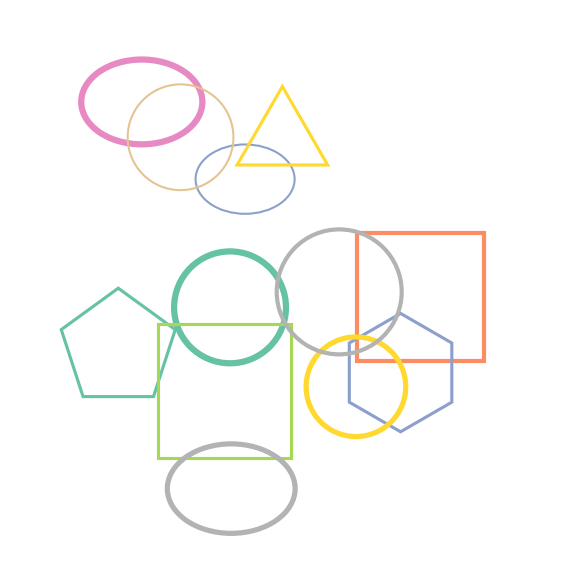[{"shape": "pentagon", "thickness": 1.5, "radius": 0.52, "center": [0.205, 0.396]}, {"shape": "circle", "thickness": 3, "radius": 0.48, "center": [0.398, 0.467]}, {"shape": "square", "thickness": 2, "radius": 0.55, "center": [0.728, 0.485]}, {"shape": "oval", "thickness": 1, "radius": 0.43, "center": [0.424, 0.689]}, {"shape": "hexagon", "thickness": 1.5, "radius": 0.51, "center": [0.694, 0.354]}, {"shape": "oval", "thickness": 3, "radius": 0.52, "center": [0.246, 0.823]}, {"shape": "square", "thickness": 1.5, "radius": 0.58, "center": [0.389, 0.323]}, {"shape": "circle", "thickness": 2.5, "radius": 0.43, "center": [0.616, 0.329]}, {"shape": "triangle", "thickness": 1.5, "radius": 0.45, "center": [0.489, 0.759]}, {"shape": "circle", "thickness": 1, "radius": 0.46, "center": [0.313, 0.761]}, {"shape": "oval", "thickness": 2.5, "radius": 0.55, "center": [0.4, 0.153]}, {"shape": "circle", "thickness": 2, "radius": 0.54, "center": [0.587, 0.494]}]